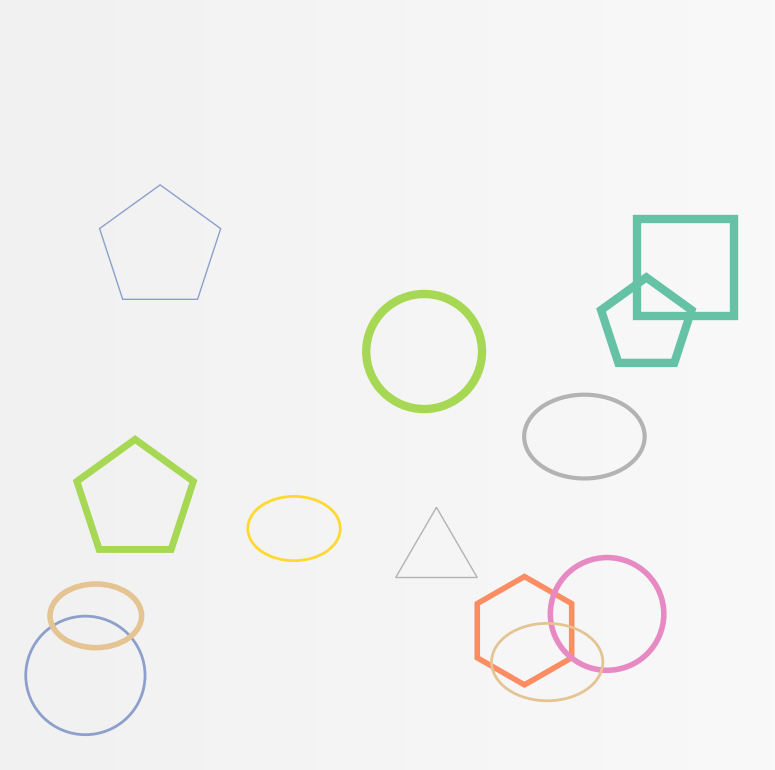[{"shape": "square", "thickness": 3, "radius": 0.31, "center": [0.885, 0.652]}, {"shape": "pentagon", "thickness": 3, "radius": 0.31, "center": [0.834, 0.578]}, {"shape": "hexagon", "thickness": 2, "radius": 0.35, "center": [0.677, 0.181]}, {"shape": "pentagon", "thickness": 0.5, "radius": 0.41, "center": [0.207, 0.678]}, {"shape": "circle", "thickness": 1, "radius": 0.38, "center": [0.11, 0.123]}, {"shape": "circle", "thickness": 2, "radius": 0.37, "center": [0.783, 0.203]}, {"shape": "circle", "thickness": 3, "radius": 0.37, "center": [0.547, 0.543]}, {"shape": "pentagon", "thickness": 2.5, "radius": 0.4, "center": [0.174, 0.35]}, {"shape": "oval", "thickness": 1, "radius": 0.3, "center": [0.379, 0.314]}, {"shape": "oval", "thickness": 1, "radius": 0.36, "center": [0.706, 0.14]}, {"shape": "oval", "thickness": 2, "radius": 0.3, "center": [0.124, 0.2]}, {"shape": "triangle", "thickness": 0.5, "radius": 0.3, "center": [0.563, 0.28]}, {"shape": "oval", "thickness": 1.5, "radius": 0.39, "center": [0.754, 0.433]}]